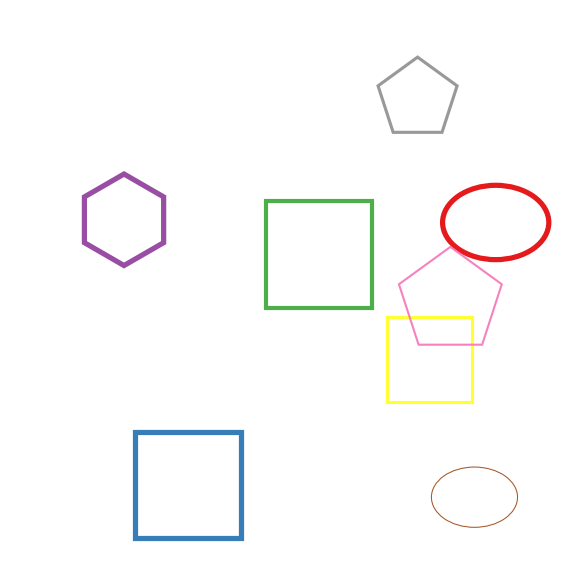[{"shape": "oval", "thickness": 2.5, "radius": 0.46, "center": [0.858, 0.614]}, {"shape": "square", "thickness": 2.5, "radius": 0.46, "center": [0.325, 0.159]}, {"shape": "square", "thickness": 2, "radius": 0.46, "center": [0.552, 0.558]}, {"shape": "hexagon", "thickness": 2.5, "radius": 0.4, "center": [0.215, 0.619]}, {"shape": "square", "thickness": 1.5, "radius": 0.37, "center": [0.744, 0.377]}, {"shape": "oval", "thickness": 0.5, "radius": 0.37, "center": [0.822, 0.138]}, {"shape": "pentagon", "thickness": 1, "radius": 0.47, "center": [0.78, 0.478]}, {"shape": "pentagon", "thickness": 1.5, "radius": 0.36, "center": [0.723, 0.828]}]